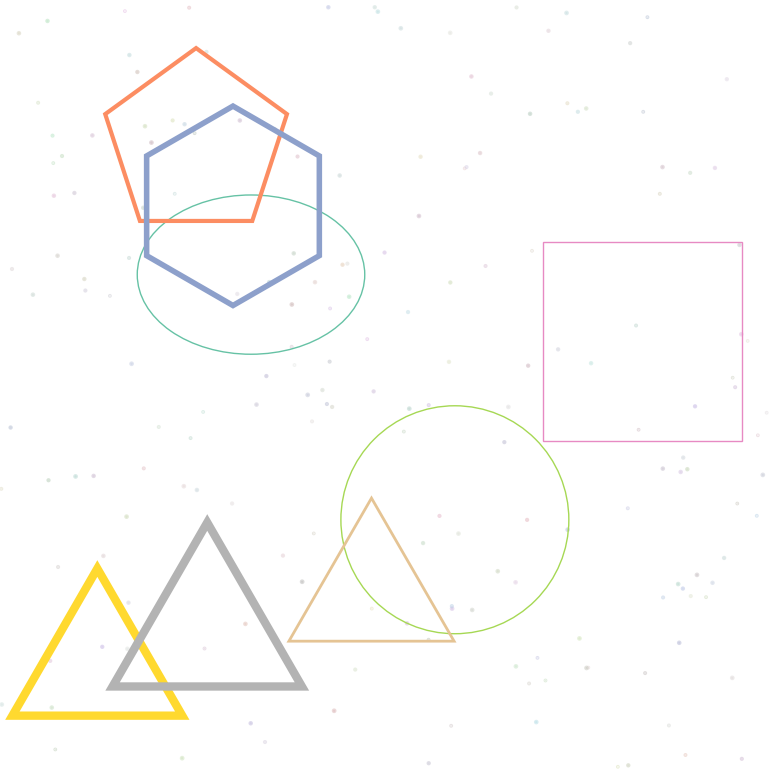[{"shape": "oval", "thickness": 0.5, "radius": 0.74, "center": [0.326, 0.643]}, {"shape": "pentagon", "thickness": 1.5, "radius": 0.62, "center": [0.255, 0.813]}, {"shape": "hexagon", "thickness": 2, "radius": 0.65, "center": [0.303, 0.733]}, {"shape": "square", "thickness": 0.5, "radius": 0.65, "center": [0.834, 0.557]}, {"shape": "circle", "thickness": 0.5, "radius": 0.74, "center": [0.591, 0.325]}, {"shape": "triangle", "thickness": 3, "radius": 0.64, "center": [0.126, 0.134]}, {"shape": "triangle", "thickness": 1, "radius": 0.62, "center": [0.482, 0.229]}, {"shape": "triangle", "thickness": 3, "radius": 0.71, "center": [0.269, 0.179]}]